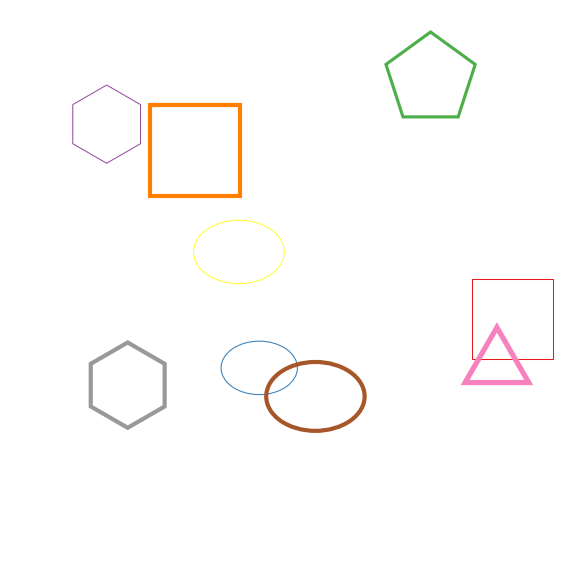[{"shape": "square", "thickness": 0.5, "radius": 0.35, "center": [0.888, 0.446]}, {"shape": "oval", "thickness": 0.5, "radius": 0.33, "center": [0.449, 0.362]}, {"shape": "pentagon", "thickness": 1.5, "radius": 0.41, "center": [0.746, 0.862]}, {"shape": "hexagon", "thickness": 0.5, "radius": 0.34, "center": [0.185, 0.784]}, {"shape": "square", "thickness": 2, "radius": 0.39, "center": [0.338, 0.739]}, {"shape": "oval", "thickness": 0.5, "radius": 0.39, "center": [0.414, 0.563]}, {"shape": "oval", "thickness": 2, "radius": 0.43, "center": [0.546, 0.313]}, {"shape": "triangle", "thickness": 2.5, "radius": 0.32, "center": [0.86, 0.369]}, {"shape": "hexagon", "thickness": 2, "radius": 0.37, "center": [0.221, 0.332]}]